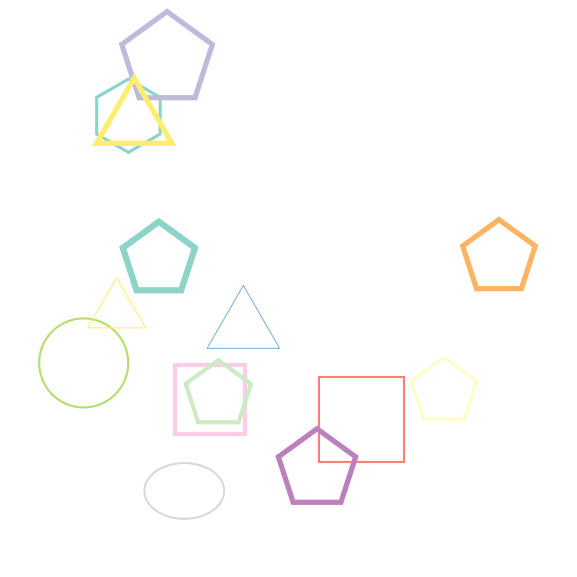[{"shape": "pentagon", "thickness": 3, "radius": 0.33, "center": [0.275, 0.55]}, {"shape": "hexagon", "thickness": 1.5, "radius": 0.32, "center": [0.222, 0.799]}, {"shape": "pentagon", "thickness": 1, "radius": 0.3, "center": [0.769, 0.321]}, {"shape": "pentagon", "thickness": 2.5, "radius": 0.41, "center": [0.289, 0.897]}, {"shape": "square", "thickness": 1, "radius": 0.37, "center": [0.627, 0.273]}, {"shape": "triangle", "thickness": 0.5, "radius": 0.36, "center": [0.421, 0.432]}, {"shape": "pentagon", "thickness": 2.5, "radius": 0.33, "center": [0.864, 0.553]}, {"shape": "circle", "thickness": 1, "radius": 0.39, "center": [0.145, 0.371]}, {"shape": "square", "thickness": 2, "radius": 0.3, "center": [0.364, 0.307]}, {"shape": "oval", "thickness": 1, "radius": 0.35, "center": [0.319, 0.149]}, {"shape": "pentagon", "thickness": 2.5, "radius": 0.35, "center": [0.549, 0.186]}, {"shape": "pentagon", "thickness": 2, "radius": 0.3, "center": [0.378, 0.316]}, {"shape": "triangle", "thickness": 0.5, "radius": 0.29, "center": [0.202, 0.46]}, {"shape": "triangle", "thickness": 2.5, "radius": 0.38, "center": [0.232, 0.789]}]